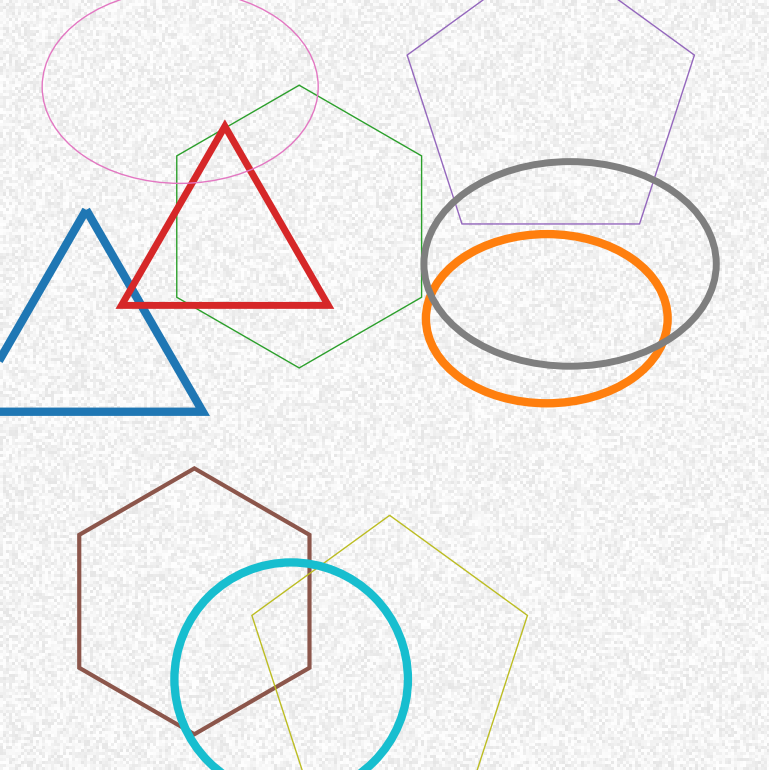[{"shape": "triangle", "thickness": 3, "radius": 0.87, "center": [0.112, 0.553]}, {"shape": "oval", "thickness": 3, "radius": 0.78, "center": [0.71, 0.586]}, {"shape": "hexagon", "thickness": 0.5, "radius": 0.92, "center": [0.389, 0.706]}, {"shape": "triangle", "thickness": 2.5, "radius": 0.78, "center": [0.292, 0.681]}, {"shape": "pentagon", "thickness": 0.5, "radius": 0.98, "center": [0.715, 0.868]}, {"shape": "hexagon", "thickness": 1.5, "radius": 0.86, "center": [0.252, 0.219]}, {"shape": "oval", "thickness": 0.5, "radius": 0.9, "center": [0.234, 0.887]}, {"shape": "oval", "thickness": 2.5, "radius": 0.95, "center": [0.74, 0.657]}, {"shape": "pentagon", "thickness": 0.5, "radius": 0.94, "center": [0.506, 0.143]}, {"shape": "circle", "thickness": 3, "radius": 0.76, "center": [0.378, 0.118]}]